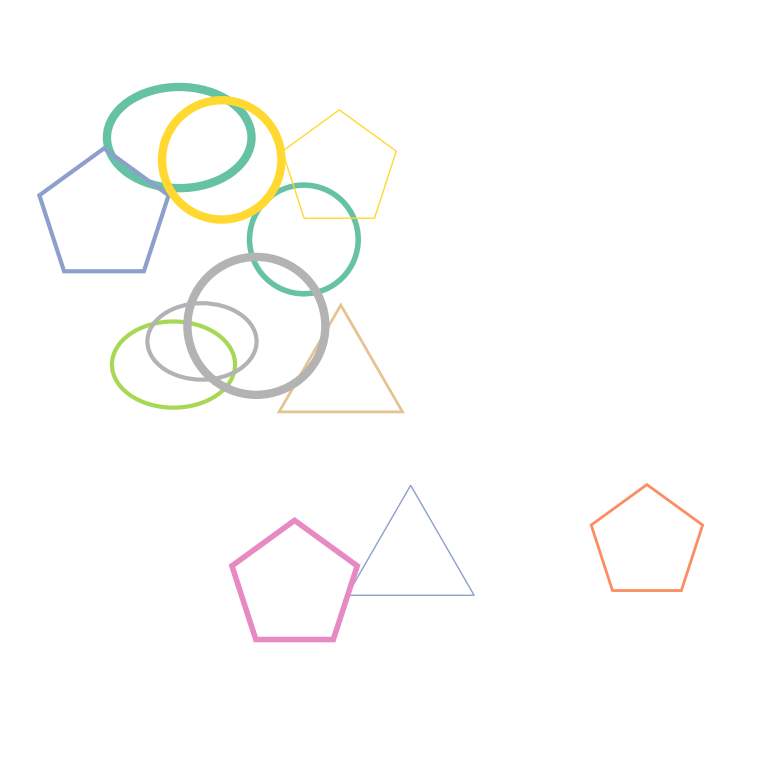[{"shape": "oval", "thickness": 3, "radius": 0.47, "center": [0.233, 0.821]}, {"shape": "circle", "thickness": 2, "radius": 0.35, "center": [0.395, 0.689]}, {"shape": "pentagon", "thickness": 1, "radius": 0.38, "center": [0.84, 0.295]}, {"shape": "triangle", "thickness": 0.5, "radius": 0.48, "center": [0.533, 0.274]}, {"shape": "pentagon", "thickness": 1.5, "radius": 0.44, "center": [0.135, 0.719]}, {"shape": "pentagon", "thickness": 2, "radius": 0.43, "center": [0.383, 0.239]}, {"shape": "oval", "thickness": 1.5, "radius": 0.4, "center": [0.225, 0.527]}, {"shape": "circle", "thickness": 3, "radius": 0.39, "center": [0.288, 0.792]}, {"shape": "pentagon", "thickness": 0.5, "radius": 0.39, "center": [0.441, 0.78]}, {"shape": "triangle", "thickness": 1, "radius": 0.46, "center": [0.443, 0.511]}, {"shape": "circle", "thickness": 3, "radius": 0.45, "center": [0.333, 0.577]}, {"shape": "oval", "thickness": 1.5, "radius": 0.35, "center": [0.262, 0.557]}]